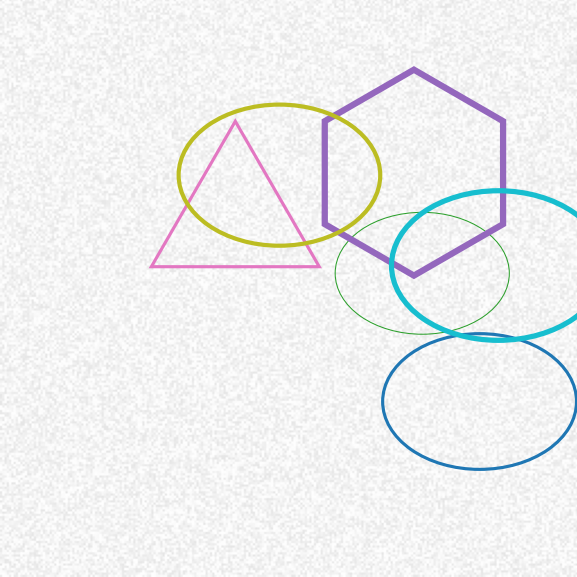[{"shape": "oval", "thickness": 1.5, "radius": 0.84, "center": [0.83, 0.304]}, {"shape": "oval", "thickness": 0.5, "radius": 0.75, "center": [0.731, 0.526]}, {"shape": "hexagon", "thickness": 3, "radius": 0.89, "center": [0.717, 0.7]}, {"shape": "triangle", "thickness": 1.5, "radius": 0.84, "center": [0.407, 0.621]}, {"shape": "oval", "thickness": 2, "radius": 0.87, "center": [0.484, 0.696]}, {"shape": "oval", "thickness": 2.5, "radius": 0.93, "center": [0.863, 0.539]}]